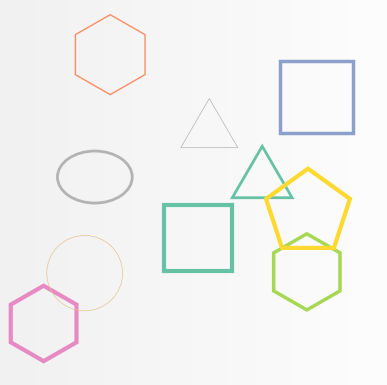[{"shape": "triangle", "thickness": 2, "radius": 0.45, "center": [0.677, 0.531]}, {"shape": "square", "thickness": 3, "radius": 0.43, "center": [0.511, 0.382]}, {"shape": "hexagon", "thickness": 1, "radius": 0.52, "center": [0.284, 0.858]}, {"shape": "square", "thickness": 2.5, "radius": 0.47, "center": [0.816, 0.747]}, {"shape": "hexagon", "thickness": 3, "radius": 0.49, "center": [0.113, 0.16]}, {"shape": "hexagon", "thickness": 2.5, "radius": 0.49, "center": [0.792, 0.294]}, {"shape": "pentagon", "thickness": 3, "radius": 0.57, "center": [0.795, 0.448]}, {"shape": "circle", "thickness": 0.5, "radius": 0.49, "center": [0.219, 0.291]}, {"shape": "oval", "thickness": 2, "radius": 0.48, "center": [0.245, 0.54]}, {"shape": "triangle", "thickness": 0.5, "radius": 0.43, "center": [0.54, 0.659]}]